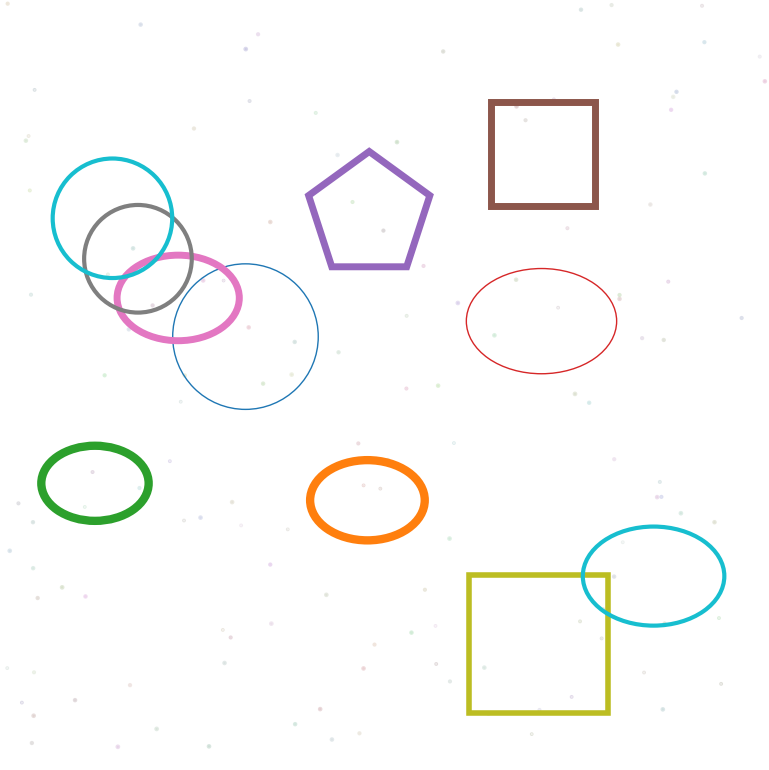[{"shape": "circle", "thickness": 0.5, "radius": 0.47, "center": [0.319, 0.563]}, {"shape": "oval", "thickness": 3, "radius": 0.37, "center": [0.477, 0.35]}, {"shape": "oval", "thickness": 3, "radius": 0.35, "center": [0.123, 0.372]}, {"shape": "oval", "thickness": 0.5, "radius": 0.49, "center": [0.703, 0.583]}, {"shape": "pentagon", "thickness": 2.5, "radius": 0.41, "center": [0.48, 0.72]}, {"shape": "square", "thickness": 2.5, "radius": 0.34, "center": [0.705, 0.8]}, {"shape": "oval", "thickness": 2.5, "radius": 0.4, "center": [0.231, 0.613]}, {"shape": "circle", "thickness": 1.5, "radius": 0.35, "center": [0.179, 0.664]}, {"shape": "square", "thickness": 2, "radius": 0.45, "center": [0.699, 0.164]}, {"shape": "oval", "thickness": 1.5, "radius": 0.46, "center": [0.849, 0.252]}, {"shape": "circle", "thickness": 1.5, "radius": 0.39, "center": [0.146, 0.717]}]